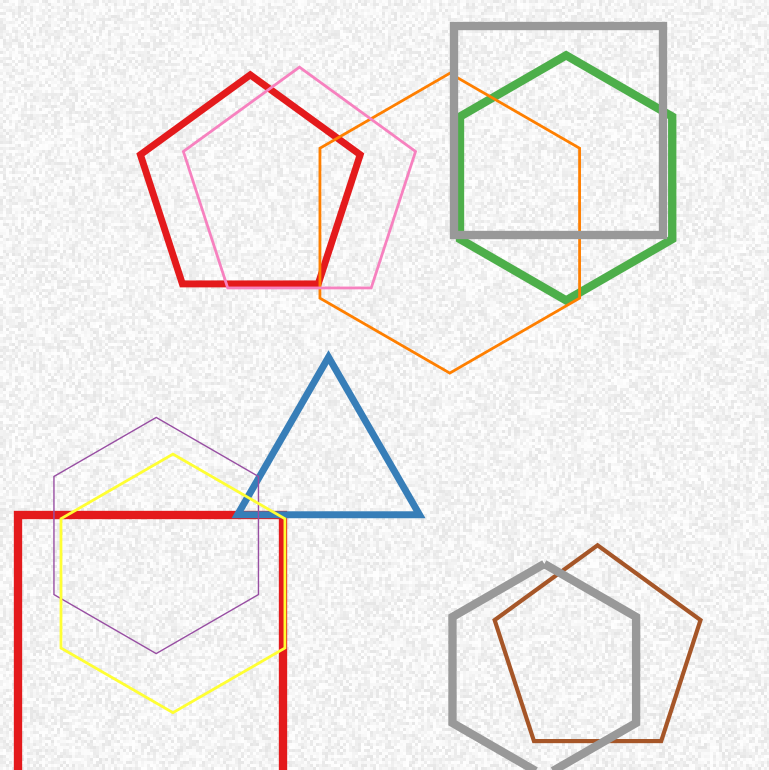[{"shape": "pentagon", "thickness": 2.5, "radius": 0.75, "center": [0.325, 0.753]}, {"shape": "square", "thickness": 3, "radius": 0.86, "center": [0.195, 0.159]}, {"shape": "triangle", "thickness": 2.5, "radius": 0.68, "center": [0.427, 0.4]}, {"shape": "hexagon", "thickness": 3, "radius": 0.8, "center": [0.735, 0.769]}, {"shape": "hexagon", "thickness": 0.5, "radius": 0.77, "center": [0.203, 0.305]}, {"shape": "hexagon", "thickness": 1, "radius": 0.97, "center": [0.584, 0.71]}, {"shape": "hexagon", "thickness": 1, "radius": 0.84, "center": [0.225, 0.242]}, {"shape": "pentagon", "thickness": 1.5, "radius": 0.7, "center": [0.776, 0.151]}, {"shape": "pentagon", "thickness": 1, "radius": 0.79, "center": [0.389, 0.754]}, {"shape": "square", "thickness": 3, "radius": 0.68, "center": [0.725, 0.831]}, {"shape": "hexagon", "thickness": 3, "radius": 0.69, "center": [0.707, 0.13]}]